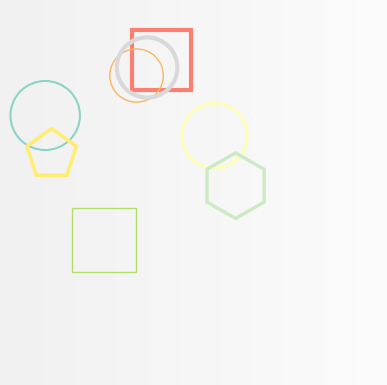[{"shape": "circle", "thickness": 1.5, "radius": 0.45, "center": [0.117, 0.7]}, {"shape": "circle", "thickness": 2, "radius": 0.42, "center": [0.554, 0.647]}, {"shape": "square", "thickness": 3, "radius": 0.38, "center": [0.417, 0.844]}, {"shape": "circle", "thickness": 1, "radius": 0.35, "center": [0.352, 0.804]}, {"shape": "square", "thickness": 1, "radius": 0.41, "center": [0.269, 0.376]}, {"shape": "circle", "thickness": 3, "radius": 0.39, "center": [0.38, 0.825]}, {"shape": "hexagon", "thickness": 2.5, "radius": 0.43, "center": [0.608, 0.518]}, {"shape": "pentagon", "thickness": 2.5, "radius": 0.34, "center": [0.133, 0.599]}]